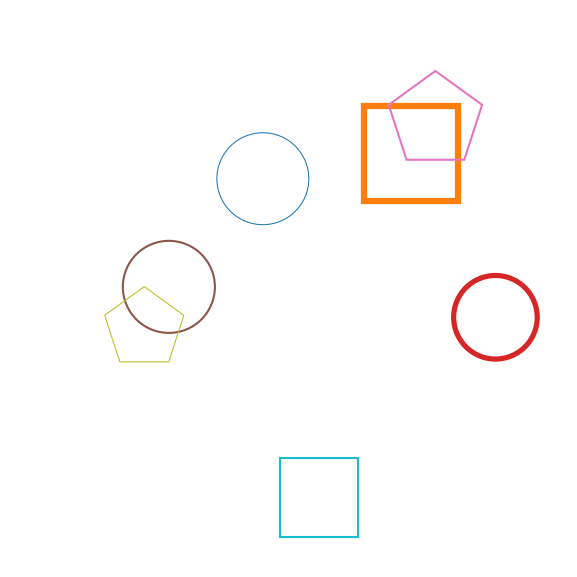[{"shape": "circle", "thickness": 0.5, "radius": 0.4, "center": [0.455, 0.69]}, {"shape": "square", "thickness": 3, "radius": 0.41, "center": [0.711, 0.733]}, {"shape": "circle", "thickness": 2.5, "radius": 0.36, "center": [0.858, 0.45]}, {"shape": "circle", "thickness": 1, "radius": 0.4, "center": [0.292, 0.502]}, {"shape": "pentagon", "thickness": 1, "radius": 0.43, "center": [0.754, 0.791]}, {"shape": "pentagon", "thickness": 0.5, "radius": 0.36, "center": [0.25, 0.431]}, {"shape": "square", "thickness": 1, "radius": 0.34, "center": [0.552, 0.138]}]